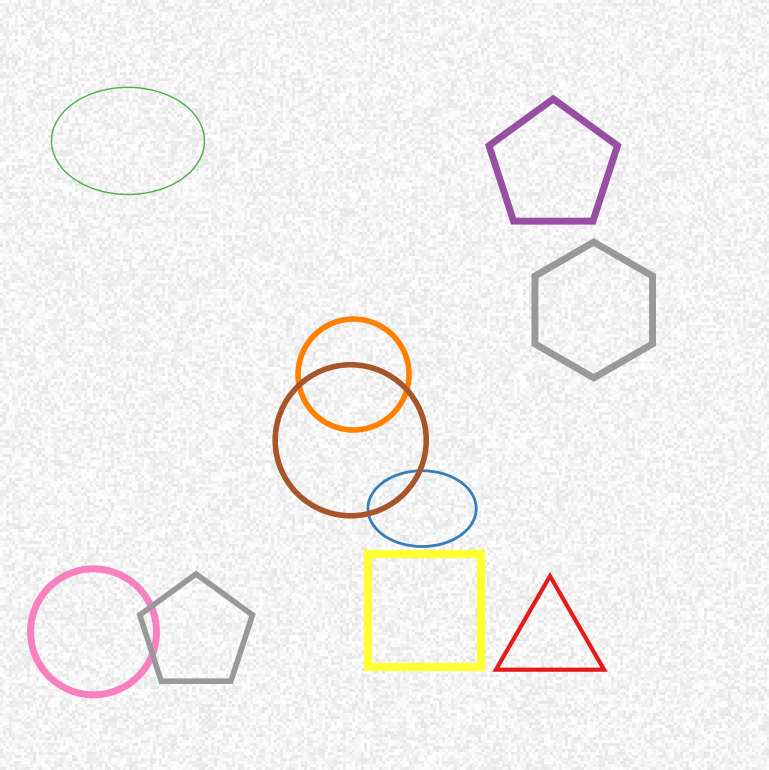[{"shape": "triangle", "thickness": 1.5, "radius": 0.41, "center": [0.714, 0.171]}, {"shape": "oval", "thickness": 1, "radius": 0.35, "center": [0.548, 0.339]}, {"shape": "oval", "thickness": 0.5, "radius": 0.5, "center": [0.166, 0.817]}, {"shape": "pentagon", "thickness": 2.5, "radius": 0.44, "center": [0.719, 0.784]}, {"shape": "circle", "thickness": 2, "radius": 0.36, "center": [0.459, 0.514]}, {"shape": "square", "thickness": 3, "radius": 0.37, "center": [0.551, 0.207]}, {"shape": "circle", "thickness": 2, "radius": 0.49, "center": [0.455, 0.428]}, {"shape": "circle", "thickness": 2.5, "radius": 0.41, "center": [0.121, 0.179]}, {"shape": "hexagon", "thickness": 2.5, "radius": 0.44, "center": [0.771, 0.597]}, {"shape": "pentagon", "thickness": 2, "radius": 0.38, "center": [0.255, 0.178]}]